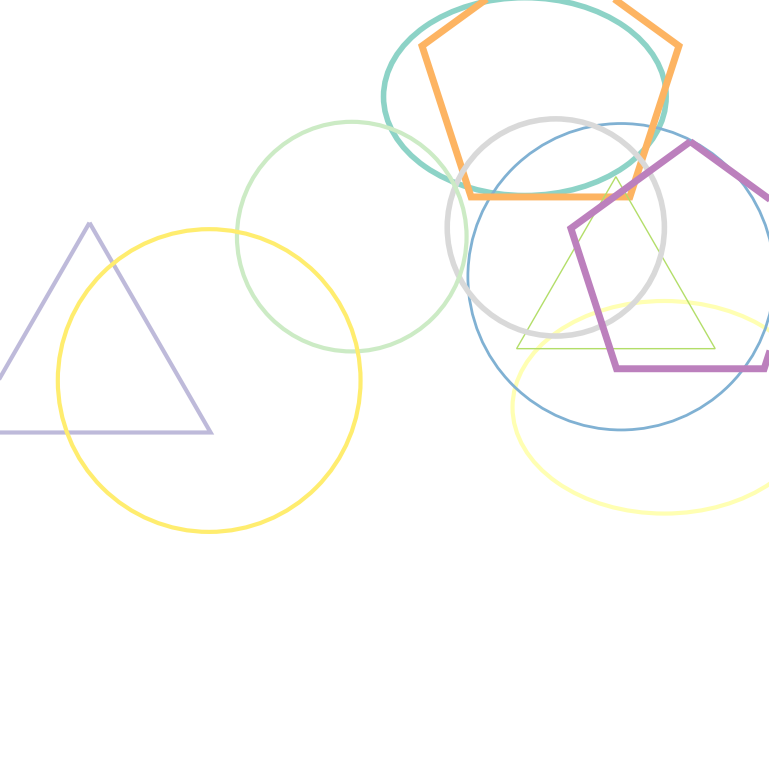[{"shape": "oval", "thickness": 2, "radius": 0.92, "center": [0.682, 0.875]}, {"shape": "oval", "thickness": 1.5, "radius": 0.99, "center": [0.863, 0.471]}, {"shape": "triangle", "thickness": 1.5, "radius": 0.91, "center": [0.116, 0.529]}, {"shape": "circle", "thickness": 1, "radius": 0.99, "center": [0.807, 0.641]}, {"shape": "pentagon", "thickness": 2.5, "radius": 0.88, "center": [0.715, 0.886]}, {"shape": "triangle", "thickness": 0.5, "radius": 0.74, "center": [0.8, 0.622]}, {"shape": "circle", "thickness": 2, "radius": 0.71, "center": [0.722, 0.705]}, {"shape": "pentagon", "thickness": 2.5, "radius": 0.82, "center": [0.897, 0.653]}, {"shape": "circle", "thickness": 1.5, "radius": 0.75, "center": [0.457, 0.693]}, {"shape": "circle", "thickness": 1.5, "radius": 0.98, "center": [0.272, 0.506]}]